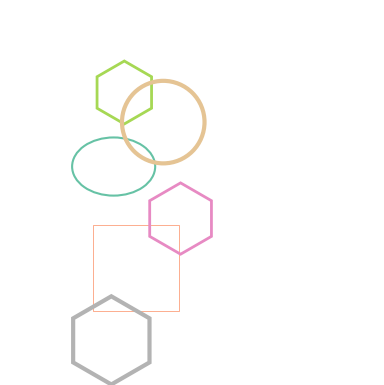[{"shape": "oval", "thickness": 1.5, "radius": 0.54, "center": [0.295, 0.567]}, {"shape": "square", "thickness": 0.5, "radius": 0.56, "center": [0.353, 0.303]}, {"shape": "hexagon", "thickness": 2, "radius": 0.46, "center": [0.469, 0.432]}, {"shape": "hexagon", "thickness": 2, "radius": 0.41, "center": [0.323, 0.76]}, {"shape": "circle", "thickness": 3, "radius": 0.54, "center": [0.424, 0.683]}, {"shape": "hexagon", "thickness": 3, "radius": 0.57, "center": [0.289, 0.116]}]